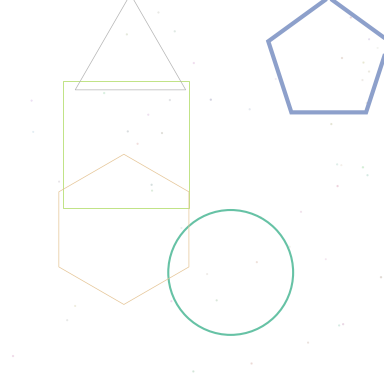[{"shape": "circle", "thickness": 1.5, "radius": 0.81, "center": [0.599, 0.292]}, {"shape": "pentagon", "thickness": 3, "radius": 0.83, "center": [0.854, 0.842]}, {"shape": "square", "thickness": 0.5, "radius": 0.82, "center": [0.328, 0.625]}, {"shape": "hexagon", "thickness": 0.5, "radius": 0.98, "center": [0.322, 0.404]}, {"shape": "triangle", "thickness": 0.5, "radius": 0.83, "center": [0.339, 0.849]}]